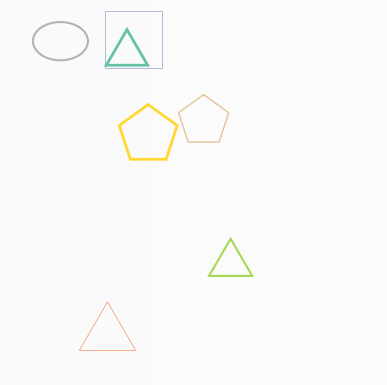[{"shape": "triangle", "thickness": 2, "radius": 0.31, "center": [0.328, 0.861]}, {"shape": "triangle", "thickness": 0.5, "radius": 0.42, "center": [0.277, 0.132]}, {"shape": "square", "thickness": 0.5, "radius": 0.37, "center": [0.345, 0.896]}, {"shape": "triangle", "thickness": 1.5, "radius": 0.32, "center": [0.595, 0.316]}, {"shape": "pentagon", "thickness": 2, "radius": 0.39, "center": [0.383, 0.65]}, {"shape": "pentagon", "thickness": 1, "radius": 0.34, "center": [0.526, 0.686]}, {"shape": "oval", "thickness": 1.5, "radius": 0.35, "center": [0.156, 0.893]}]